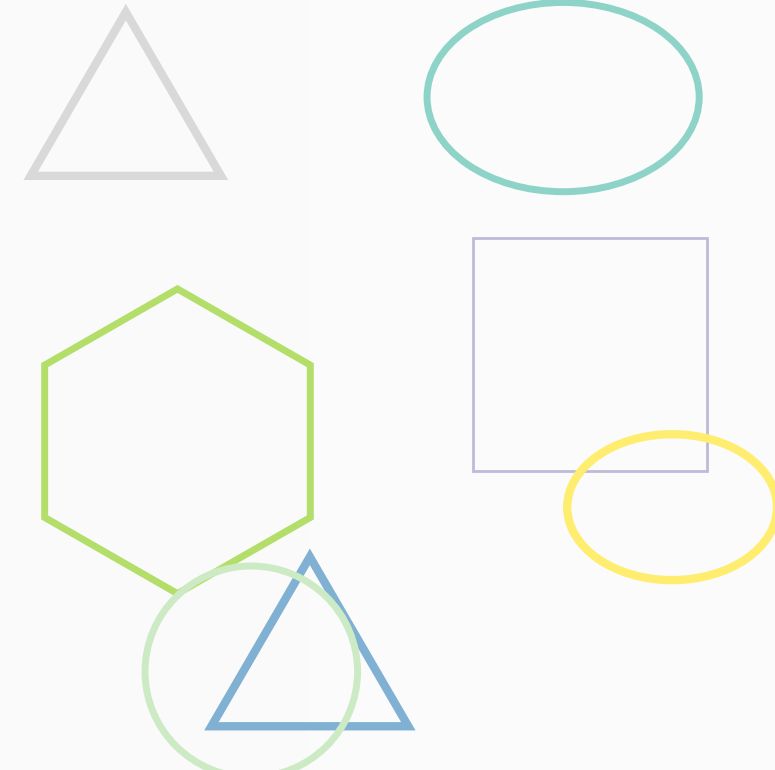[{"shape": "oval", "thickness": 2.5, "radius": 0.88, "center": [0.727, 0.874]}, {"shape": "square", "thickness": 1, "radius": 0.76, "center": [0.762, 0.54]}, {"shape": "triangle", "thickness": 3, "radius": 0.73, "center": [0.4, 0.13]}, {"shape": "hexagon", "thickness": 2.5, "radius": 0.99, "center": [0.229, 0.427]}, {"shape": "triangle", "thickness": 3, "radius": 0.71, "center": [0.162, 0.843]}, {"shape": "circle", "thickness": 2.5, "radius": 0.69, "center": [0.324, 0.128]}, {"shape": "oval", "thickness": 3, "radius": 0.68, "center": [0.867, 0.341]}]